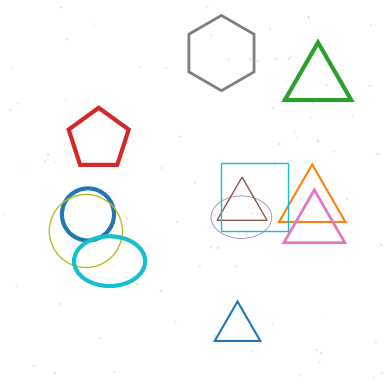[{"shape": "circle", "thickness": 3, "radius": 0.34, "center": [0.228, 0.443]}, {"shape": "triangle", "thickness": 1.5, "radius": 0.34, "center": [0.617, 0.149]}, {"shape": "triangle", "thickness": 1.5, "radius": 0.5, "center": [0.811, 0.473]}, {"shape": "triangle", "thickness": 3, "radius": 0.5, "center": [0.826, 0.79]}, {"shape": "pentagon", "thickness": 3, "radius": 0.41, "center": [0.256, 0.638]}, {"shape": "oval", "thickness": 0.5, "radius": 0.39, "center": [0.627, 0.436]}, {"shape": "triangle", "thickness": 1, "radius": 0.37, "center": [0.629, 0.465]}, {"shape": "triangle", "thickness": 2, "radius": 0.46, "center": [0.817, 0.415]}, {"shape": "hexagon", "thickness": 2, "radius": 0.49, "center": [0.575, 0.862]}, {"shape": "circle", "thickness": 1, "radius": 0.47, "center": [0.223, 0.4]}, {"shape": "oval", "thickness": 3, "radius": 0.46, "center": [0.285, 0.322]}, {"shape": "square", "thickness": 1, "radius": 0.44, "center": [0.662, 0.488]}]